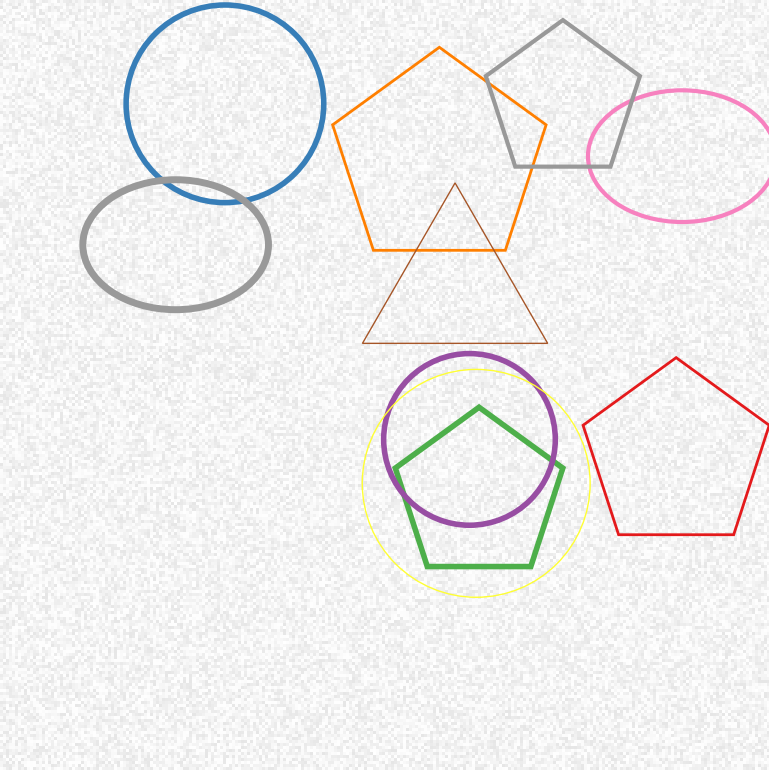[{"shape": "pentagon", "thickness": 1, "radius": 0.64, "center": [0.878, 0.408]}, {"shape": "circle", "thickness": 2, "radius": 0.64, "center": [0.292, 0.865]}, {"shape": "pentagon", "thickness": 2, "radius": 0.57, "center": [0.622, 0.357]}, {"shape": "circle", "thickness": 2, "radius": 0.56, "center": [0.61, 0.429]}, {"shape": "pentagon", "thickness": 1, "radius": 0.73, "center": [0.571, 0.793]}, {"shape": "circle", "thickness": 0.5, "radius": 0.74, "center": [0.618, 0.372]}, {"shape": "triangle", "thickness": 0.5, "radius": 0.69, "center": [0.591, 0.624]}, {"shape": "oval", "thickness": 1.5, "radius": 0.61, "center": [0.886, 0.797]}, {"shape": "pentagon", "thickness": 1.5, "radius": 0.53, "center": [0.731, 0.869]}, {"shape": "oval", "thickness": 2.5, "radius": 0.6, "center": [0.228, 0.682]}]